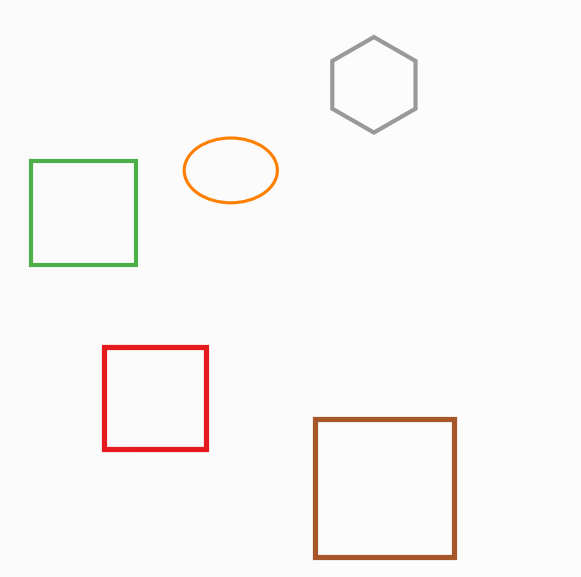[{"shape": "square", "thickness": 2.5, "radius": 0.44, "center": [0.267, 0.31]}, {"shape": "square", "thickness": 2, "radius": 0.45, "center": [0.143, 0.631]}, {"shape": "oval", "thickness": 1.5, "radius": 0.4, "center": [0.397, 0.704]}, {"shape": "square", "thickness": 2.5, "radius": 0.6, "center": [0.661, 0.155]}, {"shape": "hexagon", "thickness": 2, "radius": 0.41, "center": [0.643, 0.852]}]